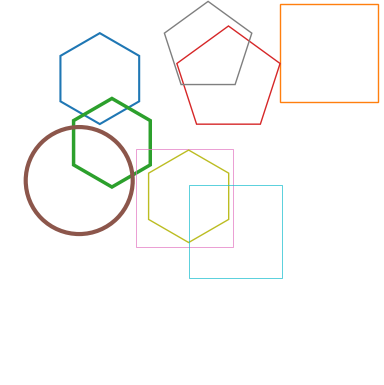[{"shape": "hexagon", "thickness": 1.5, "radius": 0.59, "center": [0.259, 0.796]}, {"shape": "square", "thickness": 1, "radius": 0.64, "center": [0.855, 0.862]}, {"shape": "hexagon", "thickness": 2.5, "radius": 0.58, "center": [0.291, 0.629]}, {"shape": "pentagon", "thickness": 1, "radius": 0.7, "center": [0.593, 0.792]}, {"shape": "circle", "thickness": 3, "radius": 0.69, "center": [0.206, 0.531]}, {"shape": "square", "thickness": 0.5, "radius": 0.64, "center": [0.479, 0.486]}, {"shape": "pentagon", "thickness": 1, "radius": 0.6, "center": [0.541, 0.877]}, {"shape": "hexagon", "thickness": 1, "radius": 0.6, "center": [0.49, 0.49]}, {"shape": "square", "thickness": 0.5, "radius": 0.6, "center": [0.611, 0.399]}]